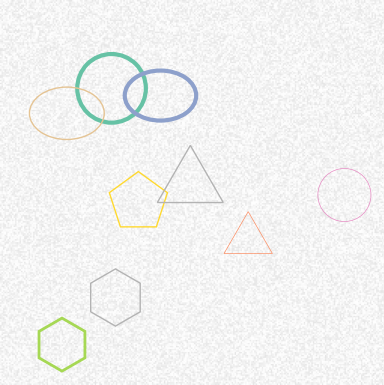[{"shape": "circle", "thickness": 3, "radius": 0.45, "center": [0.29, 0.771]}, {"shape": "triangle", "thickness": 0.5, "radius": 0.36, "center": [0.645, 0.378]}, {"shape": "oval", "thickness": 3, "radius": 0.46, "center": [0.417, 0.752]}, {"shape": "circle", "thickness": 0.5, "radius": 0.34, "center": [0.895, 0.493]}, {"shape": "hexagon", "thickness": 2, "radius": 0.34, "center": [0.161, 0.105]}, {"shape": "pentagon", "thickness": 1, "radius": 0.4, "center": [0.359, 0.475]}, {"shape": "oval", "thickness": 1, "radius": 0.49, "center": [0.174, 0.706]}, {"shape": "triangle", "thickness": 1, "radius": 0.49, "center": [0.494, 0.523]}, {"shape": "hexagon", "thickness": 1, "radius": 0.37, "center": [0.3, 0.227]}]